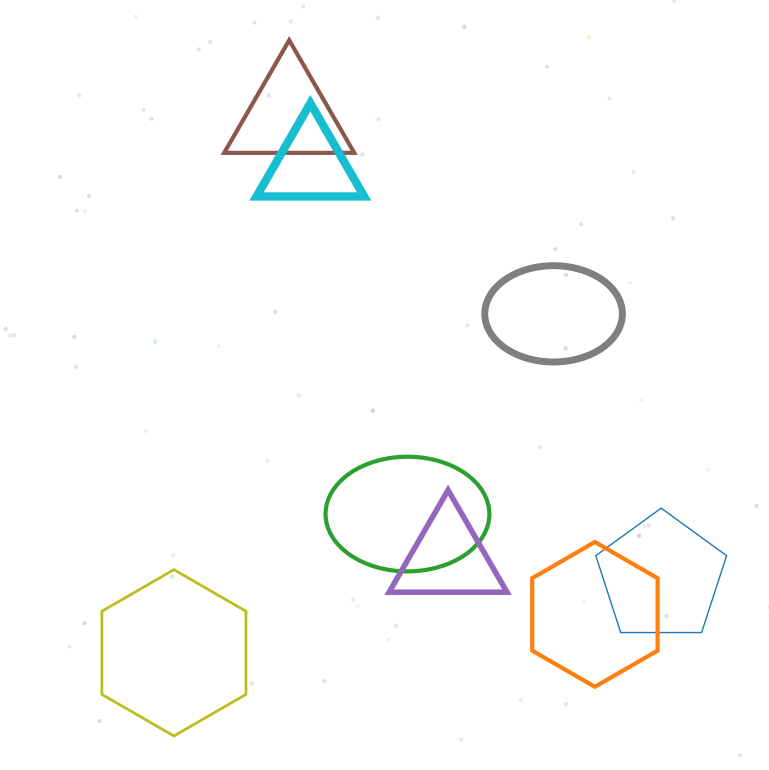[{"shape": "pentagon", "thickness": 0.5, "radius": 0.45, "center": [0.859, 0.251]}, {"shape": "hexagon", "thickness": 1.5, "radius": 0.47, "center": [0.773, 0.202]}, {"shape": "oval", "thickness": 1.5, "radius": 0.53, "center": [0.529, 0.332]}, {"shape": "triangle", "thickness": 2, "radius": 0.44, "center": [0.582, 0.275]}, {"shape": "triangle", "thickness": 1.5, "radius": 0.49, "center": [0.376, 0.85]}, {"shape": "oval", "thickness": 2.5, "radius": 0.45, "center": [0.719, 0.592]}, {"shape": "hexagon", "thickness": 1, "radius": 0.54, "center": [0.226, 0.152]}, {"shape": "triangle", "thickness": 3, "radius": 0.4, "center": [0.403, 0.785]}]